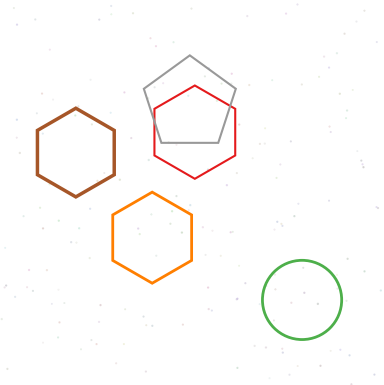[{"shape": "hexagon", "thickness": 1.5, "radius": 0.61, "center": [0.506, 0.657]}, {"shape": "circle", "thickness": 2, "radius": 0.51, "center": [0.785, 0.221]}, {"shape": "hexagon", "thickness": 2, "radius": 0.59, "center": [0.395, 0.383]}, {"shape": "hexagon", "thickness": 2.5, "radius": 0.58, "center": [0.197, 0.604]}, {"shape": "pentagon", "thickness": 1.5, "radius": 0.63, "center": [0.493, 0.731]}]